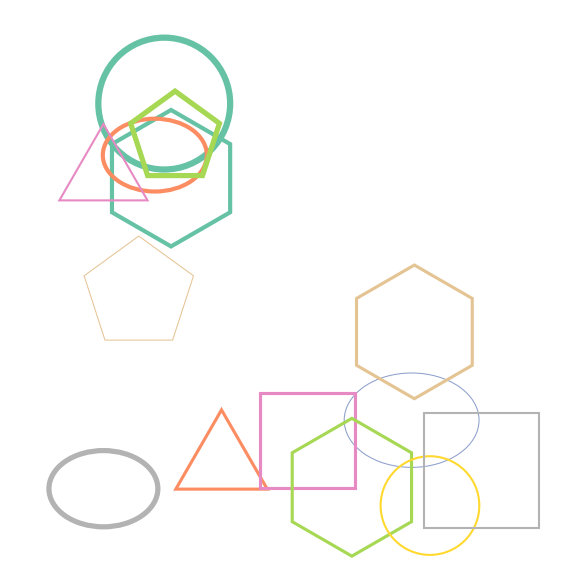[{"shape": "circle", "thickness": 3, "radius": 0.57, "center": [0.284, 0.82]}, {"shape": "hexagon", "thickness": 2, "radius": 0.59, "center": [0.296, 0.691]}, {"shape": "oval", "thickness": 2, "radius": 0.45, "center": [0.268, 0.731]}, {"shape": "triangle", "thickness": 1.5, "radius": 0.46, "center": [0.384, 0.198]}, {"shape": "oval", "thickness": 0.5, "radius": 0.58, "center": [0.713, 0.272]}, {"shape": "square", "thickness": 1.5, "radius": 0.41, "center": [0.533, 0.236]}, {"shape": "triangle", "thickness": 1, "radius": 0.44, "center": [0.179, 0.696]}, {"shape": "pentagon", "thickness": 2.5, "radius": 0.4, "center": [0.303, 0.761]}, {"shape": "hexagon", "thickness": 1.5, "radius": 0.6, "center": [0.609, 0.155]}, {"shape": "circle", "thickness": 1, "radius": 0.43, "center": [0.745, 0.124]}, {"shape": "hexagon", "thickness": 1.5, "radius": 0.58, "center": [0.718, 0.424]}, {"shape": "pentagon", "thickness": 0.5, "radius": 0.5, "center": [0.24, 0.491]}, {"shape": "square", "thickness": 1, "radius": 0.5, "center": [0.834, 0.185]}, {"shape": "oval", "thickness": 2.5, "radius": 0.47, "center": [0.179, 0.153]}]